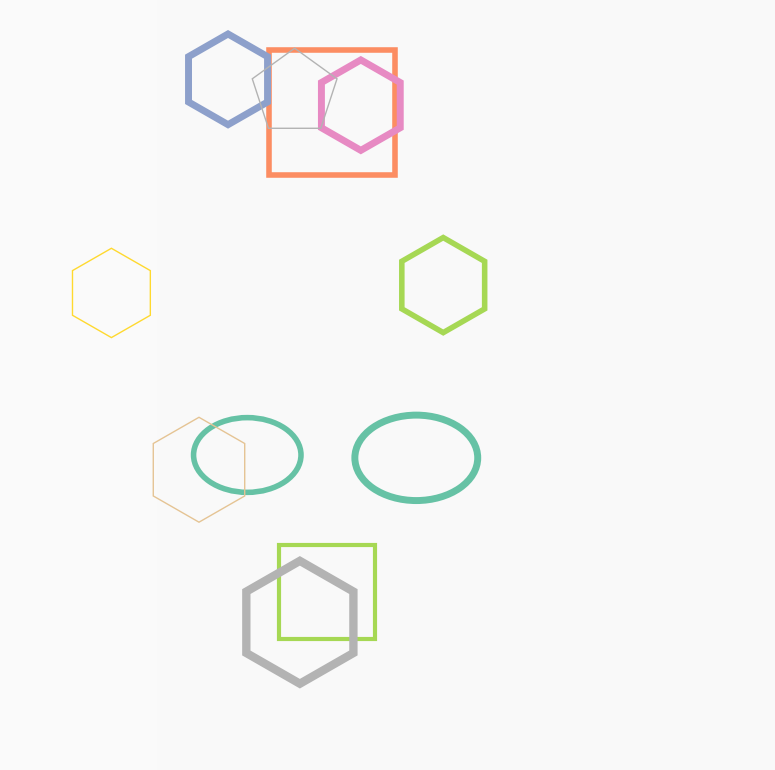[{"shape": "oval", "thickness": 2, "radius": 0.35, "center": [0.319, 0.409]}, {"shape": "oval", "thickness": 2.5, "radius": 0.4, "center": [0.537, 0.405]}, {"shape": "square", "thickness": 2, "radius": 0.41, "center": [0.428, 0.854]}, {"shape": "hexagon", "thickness": 2.5, "radius": 0.29, "center": [0.294, 0.897]}, {"shape": "hexagon", "thickness": 2.5, "radius": 0.29, "center": [0.466, 0.863]}, {"shape": "hexagon", "thickness": 2, "radius": 0.31, "center": [0.572, 0.63]}, {"shape": "square", "thickness": 1.5, "radius": 0.31, "center": [0.422, 0.231]}, {"shape": "hexagon", "thickness": 0.5, "radius": 0.29, "center": [0.144, 0.62]}, {"shape": "hexagon", "thickness": 0.5, "radius": 0.34, "center": [0.257, 0.39]}, {"shape": "pentagon", "thickness": 0.5, "radius": 0.29, "center": [0.38, 0.88]}, {"shape": "hexagon", "thickness": 3, "radius": 0.4, "center": [0.387, 0.192]}]